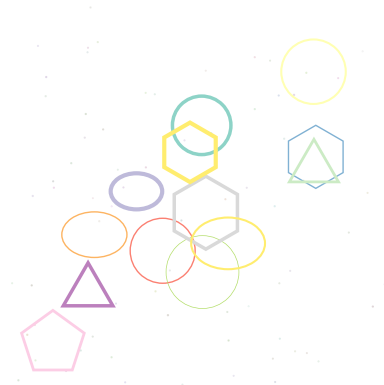[{"shape": "circle", "thickness": 2.5, "radius": 0.38, "center": [0.524, 0.674]}, {"shape": "circle", "thickness": 1.5, "radius": 0.42, "center": [0.814, 0.814]}, {"shape": "oval", "thickness": 3, "radius": 0.33, "center": [0.354, 0.503]}, {"shape": "circle", "thickness": 1, "radius": 0.42, "center": [0.423, 0.349]}, {"shape": "hexagon", "thickness": 1, "radius": 0.41, "center": [0.82, 0.593]}, {"shape": "oval", "thickness": 1, "radius": 0.42, "center": [0.245, 0.39]}, {"shape": "circle", "thickness": 0.5, "radius": 0.47, "center": [0.526, 0.293]}, {"shape": "pentagon", "thickness": 2, "radius": 0.43, "center": [0.137, 0.108]}, {"shape": "hexagon", "thickness": 2.5, "radius": 0.47, "center": [0.535, 0.448]}, {"shape": "triangle", "thickness": 2.5, "radius": 0.37, "center": [0.229, 0.243]}, {"shape": "triangle", "thickness": 2, "radius": 0.37, "center": [0.815, 0.564]}, {"shape": "hexagon", "thickness": 3, "radius": 0.39, "center": [0.494, 0.604]}, {"shape": "oval", "thickness": 1.5, "radius": 0.48, "center": [0.592, 0.368]}]